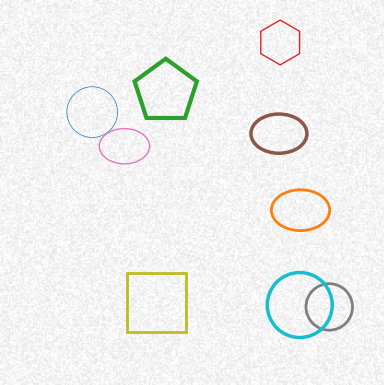[{"shape": "circle", "thickness": 0.5, "radius": 0.33, "center": [0.24, 0.709]}, {"shape": "oval", "thickness": 2, "radius": 0.38, "center": [0.781, 0.454]}, {"shape": "pentagon", "thickness": 3, "radius": 0.43, "center": [0.43, 0.762]}, {"shape": "hexagon", "thickness": 1, "radius": 0.29, "center": [0.728, 0.89]}, {"shape": "oval", "thickness": 2.5, "radius": 0.36, "center": [0.725, 0.653]}, {"shape": "oval", "thickness": 1, "radius": 0.33, "center": [0.323, 0.62]}, {"shape": "circle", "thickness": 2, "radius": 0.3, "center": [0.855, 0.203]}, {"shape": "square", "thickness": 2, "radius": 0.38, "center": [0.406, 0.214]}, {"shape": "circle", "thickness": 2.5, "radius": 0.42, "center": [0.779, 0.208]}]